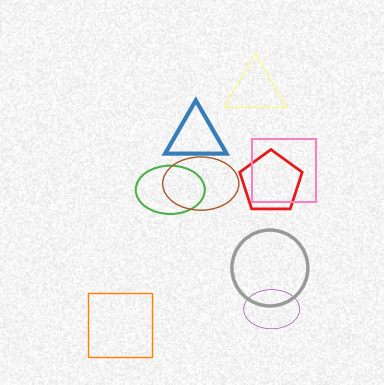[{"shape": "pentagon", "thickness": 2, "radius": 0.43, "center": [0.704, 0.526]}, {"shape": "triangle", "thickness": 3, "radius": 0.46, "center": [0.509, 0.647]}, {"shape": "oval", "thickness": 1.5, "radius": 0.45, "center": [0.442, 0.507]}, {"shape": "oval", "thickness": 0.5, "radius": 0.36, "center": [0.706, 0.197]}, {"shape": "square", "thickness": 1, "radius": 0.41, "center": [0.311, 0.156]}, {"shape": "triangle", "thickness": 0.5, "radius": 0.47, "center": [0.663, 0.768]}, {"shape": "oval", "thickness": 1, "radius": 0.49, "center": [0.521, 0.523]}, {"shape": "square", "thickness": 1.5, "radius": 0.41, "center": [0.738, 0.557]}, {"shape": "circle", "thickness": 2.5, "radius": 0.49, "center": [0.701, 0.304]}]